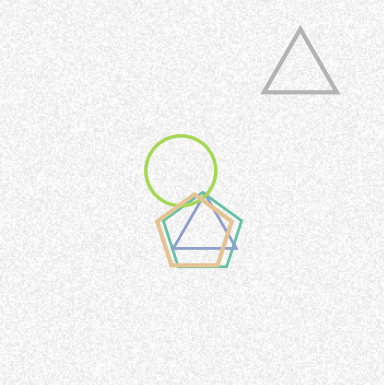[{"shape": "pentagon", "thickness": 2, "radius": 0.53, "center": [0.526, 0.394]}, {"shape": "triangle", "thickness": 2, "radius": 0.47, "center": [0.532, 0.402]}, {"shape": "circle", "thickness": 2.5, "radius": 0.45, "center": [0.47, 0.556]}, {"shape": "pentagon", "thickness": 3, "radius": 0.51, "center": [0.505, 0.393]}, {"shape": "triangle", "thickness": 3, "radius": 0.55, "center": [0.78, 0.815]}]